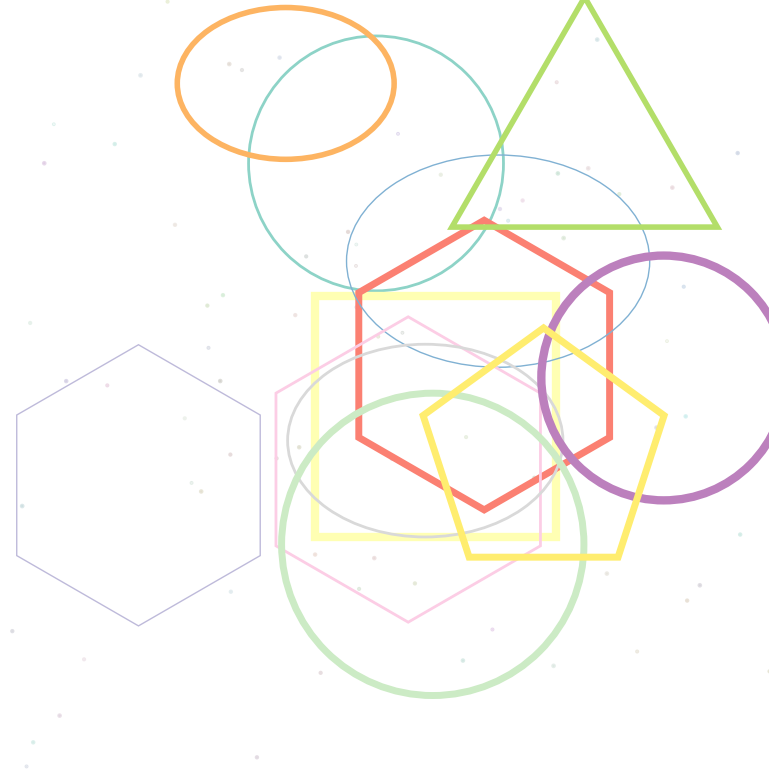[{"shape": "circle", "thickness": 1, "radius": 0.83, "center": [0.488, 0.788]}, {"shape": "square", "thickness": 3, "radius": 0.78, "center": [0.566, 0.459]}, {"shape": "hexagon", "thickness": 0.5, "radius": 0.91, "center": [0.18, 0.37]}, {"shape": "hexagon", "thickness": 2.5, "radius": 0.94, "center": [0.629, 0.526]}, {"shape": "oval", "thickness": 0.5, "radius": 0.98, "center": [0.647, 0.661]}, {"shape": "oval", "thickness": 2, "radius": 0.7, "center": [0.371, 0.892]}, {"shape": "triangle", "thickness": 2, "radius": 1.0, "center": [0.759, 0.805]}, {"shape": "hexagon", "thickness": 1, "radius": 0.99, "center": [0.53, 0.39]}, {"shape": "oval", "thickness": 1, "radius": 0.89, "center": [0.552, 0.428]}, {"shape": "circle", "thickness": 3, "radius": 0.79, "center": [0.862, 0.509]}, {"shape": "circle", "thickness": 2.5, "radius": 0.98, "center": [0.562, 0.293]}, {"shape": "pentagon", "thickness": 2.5, "radius": 0.82, "center": [0.706, 0.41]}]